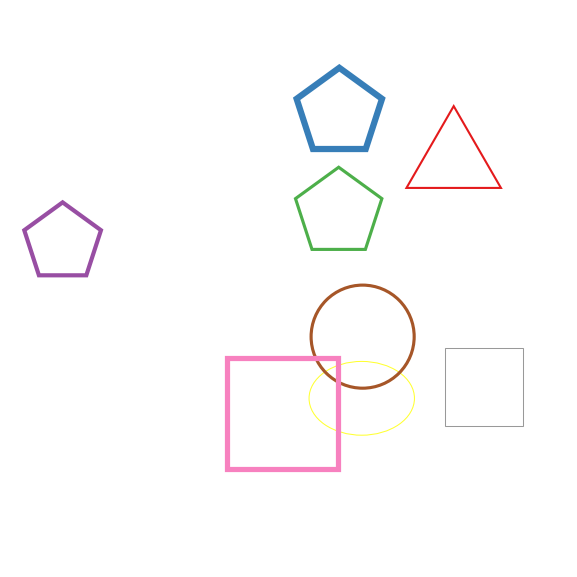[{"shape": "triangle", "thickness": 1, "radius": 0.47, "center": [0.786, 0.721]}, {"shape": "pentagon", "thickness": 3, "radius": 0.39, "center": [0.588, 0.804]}, {"shape": "pentagon", "thickness": 1.5, "radius": 0.39, "center": [0.586, 0.631]}, {"shape": "pentagon", "thickness": 2, "radius": 0.35, "center": [0.108, 0.579]}, {"shape": "oval", "thickness": 0.5, "radius": 0.46, "center": [0.626, 0.309]}, {"shape": "circle", "thickness": 1.5, "radius": 0.45, "center": [0.628, 0.416]}, {"shape": "square", "thickness": 2.5, "radius": 0.48, "center": [0.489, 0.283]}, {"shape": "square", "thickness": 0.5, "radius": 0.34, "center": [0.839, 0.329]}]